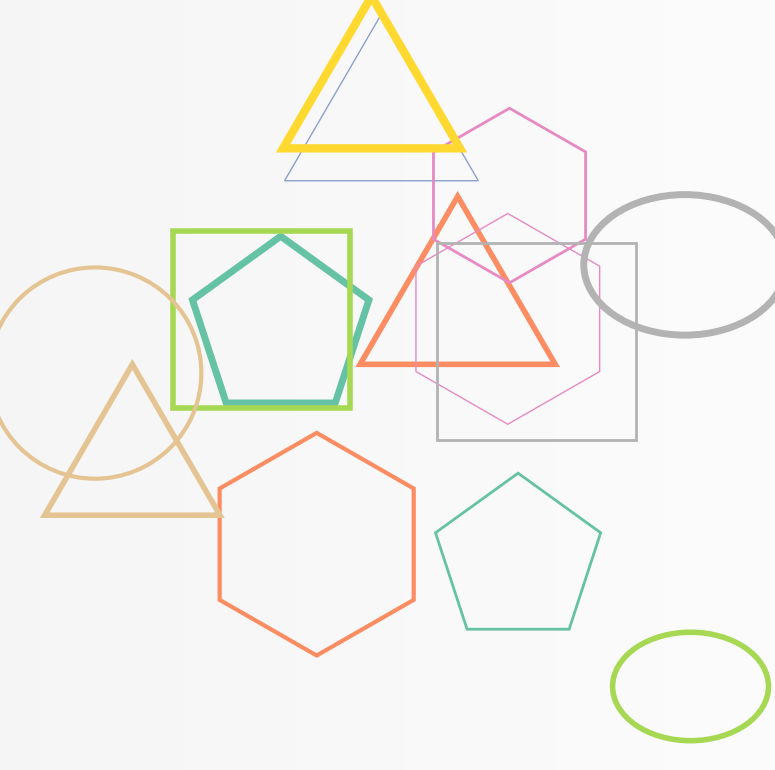[{"shape": "pentagon", "thickness": 2.5, "radius": 0.6, "center": [0.362, 0.573]}, {"shape": "pentagon", "thickness": 1, "radius": 0.56, "center": [0.669, 0.273]}, {"shape": "hexagon", "thickness": 1.5, "radius": 0.72, "center": [0.409, 0.293]}, {"shape": "triangle", "thickness": 2, "radius": 0.73, "center": [0.591, 0.6]}, {"shape": "triangle", "thickness": 0.5, "radius": 0.72, "center": [0.492, 0.837]}, {"shape": "hexagon", "thickness": 0.5, "radius": 0.68, "center": [0.655, 0.586]}, {"shape": "hexagon", "thickness": 1, "radius": 0.57, "center": [0.657, 0.746]}, {"shape": "oval", "thickness": 2, "radius": 0.5, "center": [0.891, 0.109]}, {"shape": "square", "thickness": 2, "radius": 0.57, "center": [0.338, 0.585]}, {"shape": "triangle", "thickness": 3, "radius": 0.66, "center": [0.479, 0.873]}, {"shape": "triangle", "thickness": 2, "radius": 0.65, "center": [0.171, 0.396]}, {"shape": "circle", "thickness": 1.5, "radius": 0.69, "center": [0.123, 0.515]}, {"shape": "oval", "thickness": 2.5, "radius": 0.65, "center": [0.884, 0.656]}, {"shape": "square", "thickness": 1, "radius": 0.64, "center": [0.693, 0.557]}]